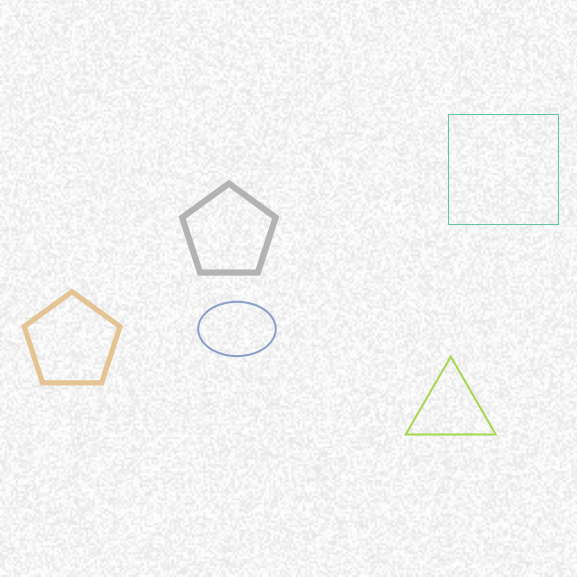[{"shape": "square", "thickness": 0.5, "radius": 0.48, "center": [0.871, 0.707]}, {"shape": "oval", "thickness": 1, "radius": 0.34, "center": [0.41, 0.43]}, {"shape": "triangle", "thickness": 1, "radius": 0.45, "center": [0.781, 0.292]}, {"shape": "pentagon", "thickness": 2.5, "radius": 0.44, "center": [0.125, 0.407]}, {"shape": "pentagon", "thickness": 3, "radius": 0.43, "center": [0.396, 0.596]}]